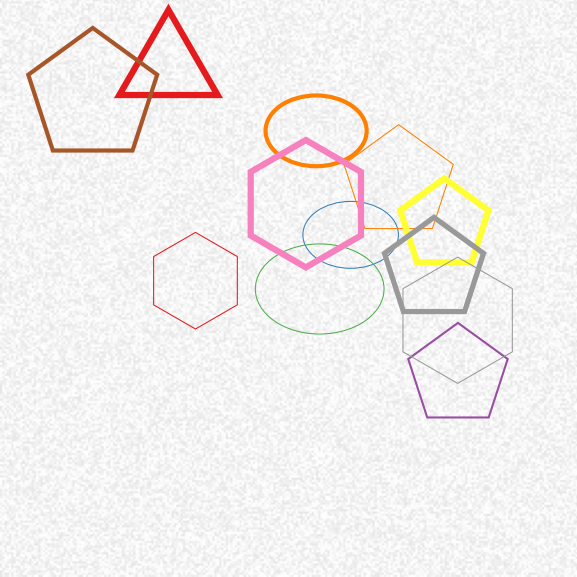[{"shape": "hexagon", "thickness": 0.5, "radius": 0.42, "center": [0.338, 0.513]}, {"shape": "triangle", "thickness": 3, "radius": 0.49, "center": [0.292, 0.884]}, {"shape": "oval", "thickness": 0.5, "radius": 0.41, "center": [0.607, 0.592]}, {"shape": "oval", "thickness": 0.5, "radius": 0.56, "center": [0.554, 0.499]}, {"shape": "pentagon", "thickness": 1, "radius": 0.45, "center": [0.793, 0.349]}, {"shape": "oval", "thickness": 2, "radius": 0.44, "center": [0.547, 0.773]}, {"shape": "pentagon", "thickness": 0.5, "radius": 0.5, "center": [0.69, 0.684]}, {"shape": "pentagon", "thickness": 3, "radius": 0.4, "center": [0.769, 0.61]}, {"shape": "pentagon", "thickness": 2, "radius": 0.59, "center": [0.161, 0.833]}, {"shape": "hexagon", "thickness": 3, "radius": 0.55, "center": [0.53, 0.646]}, {"shape": "pentagon", "thickness": 2.5, "radius": 0.45, "center": [0.752, 0.533]}, {"shape": "hexagon", "thickness": 0.5, "radius": 0.55, "center": [0.792, 0.445]}]